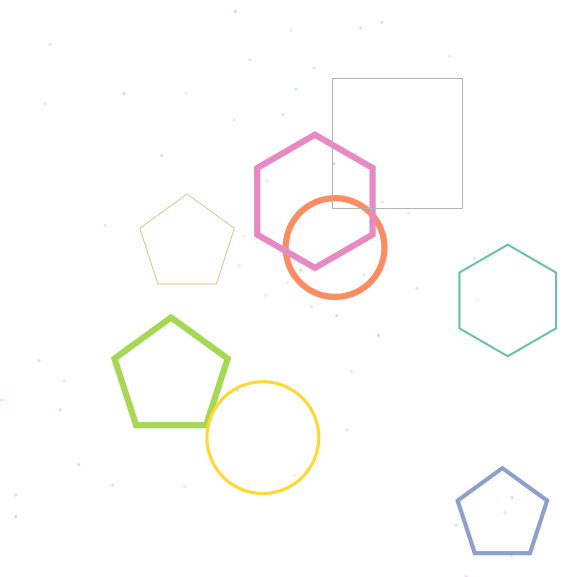[{"shape": "hexagon", "thickness": 1, "radius": 0.48, "center": [0.879, 0.479]}, {"shape": "circle", "thickness": 3, "radius": 0.43, "center": [0.58, 0.57]}, {"shape": "pentagon", "thickness": 2, "radius": 0.41, "center": [0.87, 0.107]}, {"shape": "hexagon", "thickness": 3, "radius": 0.58, "center": [0.545, 0.651]}, {"shape": "pentagon", "thickness": 3, "radius": 0.52, "center": [0.296, 0.346]}, {"shape": "circle", "thickness": 1.5, "radius": 0.48, "center": [0.455, 0.241]}, {"shape": "pentagon", "thickness": 0.5, "radius": 0.43, "center": [0.324, 0.577]}, {"shape": "square", "thickness": 0.5, "radius": 0.56, "center": [0.688, 0.752]}]